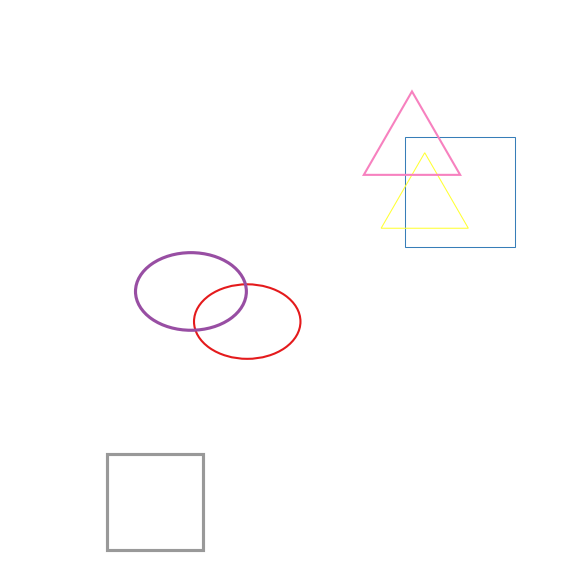[{"shape": "oval", "thickness": 1, "radius": 0.46, "center": [0.428, 0.442]}, {"shape": "square", "thickness": 0.5, "radius": 0.48, "center": [0.796, 0.666]}, {"shape": "oval", "thickness": 1.5, "radius": 0.48, "center": [0.331, 0.494]}, {"shape": "triangle", "thickness": 0.5, "radius": 0.44, "center": [0.735, 0.647]}, {"shape": "triangle", "thickness": 1, "radius": 0.48, "center": [0.713, 0.745]}, {"shape": "square", "thickness": 1.5, "radius": 0.42, "center": [0.268, 0.13]}]